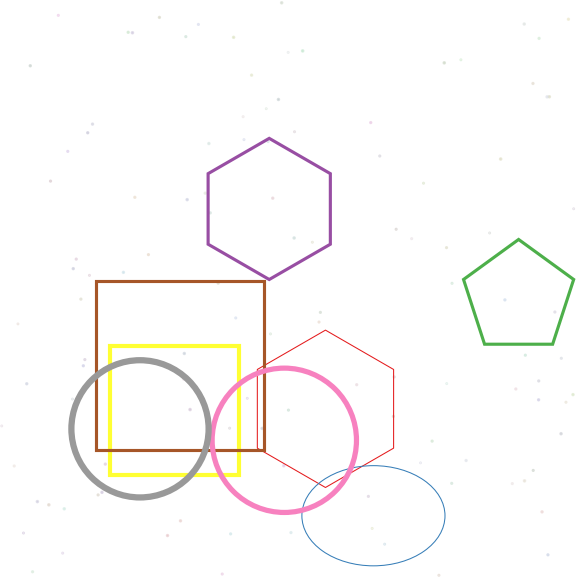[{"shape": "hexagon", "thickness": 0.5, "radius": 0.68, "center": [0.564, 0.291]}, {"shape": "oval", "thickness": 0.5, "radius": 0.62, "center": [0.647, 0.106]}, {"shape": "pentagon", "thickness": 1.5, "radius": 0.5, "center": [0.898, 0.484]}, {"shape": "hexagon", "thickness": 1.5, "radius": 0.61, "center": [0.466, 0.637]}, {"shape": "square", "thickness": 2, "radius": 0.56, "center": [0.302, 0.288]}, {"shape": "square", "thickness": 1.5, "radius": 0.73, "center": [0.312, 0.366]}, {"shape": "circle", "thickness": 2.5, "radius": 0.62, "center": [0.492, 0.237]}, {"shape": "circle", "thickness": 3, "radius": 0.59, "center": [0.242, 0.257]}]